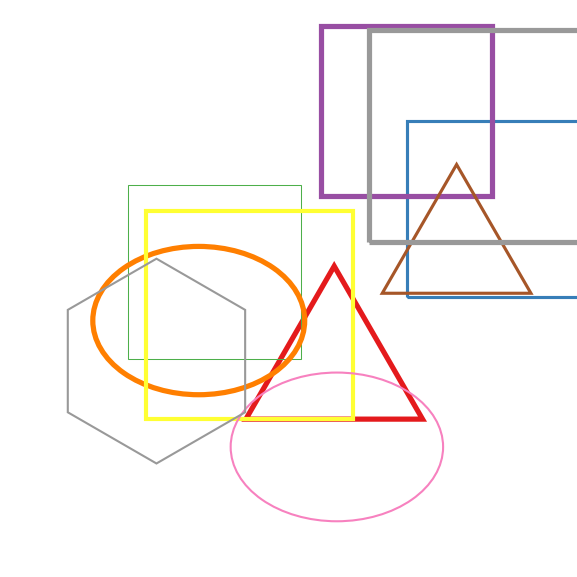[{"shape": "triangle", "thickness": 2.5, "radius": 0.88, "center": [0.579, 0.362]}, {"shape": "square", "thickness": 1.5, "radius": 0.76, "center": [0.858, 0.638]}, {"shape": "square", "thickness": 0.5, "radius": 0.75, "center": [0.371, 0.528]}, {"shape": "square", "thickness": 2.5, "radius": 0.74, "center": [0.705, 0.807]}, {"shape": "oval", "thickness": 2.5, "radius": 0.92, "center": [0.344, 0.444]}, {"shape": "square", "thickness": 2, "radius": 0.9, "center": [0.432, 0.454]}, {"shape": "triangle", "thickness": 1.5, "radius": 0.74, "center": [0.791, 0.566]}, {"shape": "oval", "thickness": 1, "radius": 0.92, "center": [0.583, 0.225]}, {"shape": "hexagon", "thickness": 1, "radius": 0.89, "center": [0.271, 0.374]}, {"shape": "square", "thickness": 2.5, "radius": 0.92, "center": [0.822, 0.764]}]